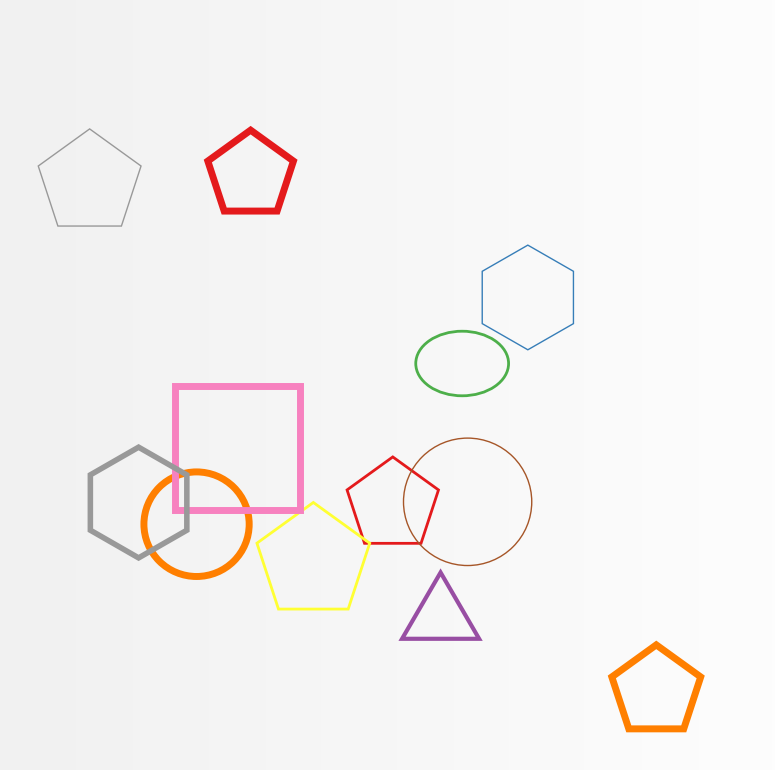[{"shape": "pentagon", "thickness": 2.5, "radius": 0.29, "center": [0.323, 0.773]}, {"shape": "pentagon", "thickness": 1, "radius": 0.31, "center": [0.507, 0.345]}, {"shape": "hexagon", "thickness": 0.5, "radius": 0.34, "center": [0.681, 0.614]}, {"shape": "oval", "thickness": 1, "radius": 0.3, "center": [0.596, 0.528]}, {"shape": "triangle", "thickness": 1.5, "radius": 0.29, "center": [0.569, 0.199]}, {"shape": "pentagon", "thickness": 2.5, "radius": 0.3, "center": [0.847, 0.102]}, {"shape": "circle", "thickness": 2.5, "radius": 0.34, "center": [0.254, 0.319]}, {"shape": "pentagon", "thickness": 1, "radius": 0.38, "center": [0.404, 0.271]}, {"shape": "circle", "thickness": 0.5, "radius": 0.41, "center": [0.603, 0.348]}, {"shape": "square", "thickness": 2.5, "radius": 0.4, "center": [0.306, 0.418]}, {"shape": "pentagon", "thickness": 0.5, "radius": 0.35, "center": [0.116, 0.763]}, {"shape": "hexagon", "thickness": 2, "radius": 0.36, "center": [0.179, 0.347]}]